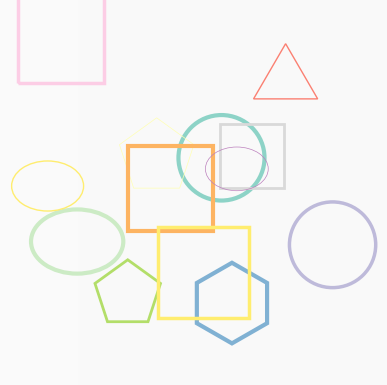[{"shape": "circle", "thickness": 3, "radius": 0.56, "center": [0.572, 0.59]}, {"shape": "pentagon", "thickness": 0.5, "radius": 0.5, "center": [0.404, 0.593]}, {"shape": "circle", "thickness": 2.5, "radius": 0.56, "center": [0.858, 0.364]}, {"shape": "triangle", "thickness": 1, "radius": 0.48, "center": [0.737, 0.791]}, {"shape": "hexagon", "thickness": 3, "radius": 0.52, "center": [0.599, 0.213]}, {"shape": "square", "thickness": 3, "radius": 0.55, "center": [0.44, 0.511]}, {"shape": "pentagon", "thickness": 2, "radius": 0.44, "center": [0.33, 0.236]}, {"shape": "square", "thickness": 2.5, "radius": 0.56, "center": [0.158, 0.896]}, {"shape": "square", "thickness": 2, "radius": 0.41, "center": [0.651, 0.595]}, {"shape": "oval", "thickness": 0.5, "radius": 0.41, "center": [0.611, 0.561]}, {"shape": "oval", "thickness": 3, "radius": 0.6, "center": [0.199, 0.373]}, {"shape": "square", "thickness": 2.5, "radius": 0.59, "center": [0.525, 0.292]}, {"shape": "oval", "thickness": 1, "radius": 0.46, "center": [0.123, 0.517]}]